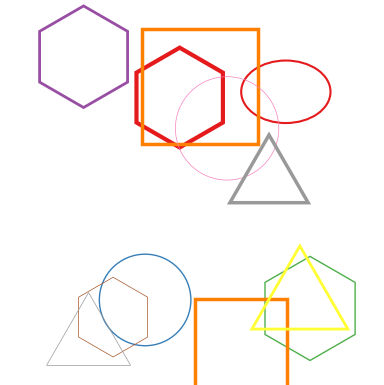[{"shape": "oval", "thickness": 1.5, "radius": 0.58, "center": [0.742, 0.762]}, {"shape": "hexagon", "thickness": 3, "radius": 0.65, "center": [0.467, 0.747]}, {"shape": "circle", "thickness": 1, "radius": 0.59, "center": [0.377, 0.221]}, {"shape": "hexagon", "thickness": 1, "radius": 0.68, "center": [0.805, 0.199]}, {"shape": "hexagon", "thickness": 2, "radius": 0.66, "center": [0.217, 0.853]}, {"shape": "square", "thickness": 2.5, "radius": 0.6, "center": [0.626, 0.105]}, {"shape": "square", "thickness": 2.5, "radius": 0.75, "center": [0.52, 0.775]}, {"shape": "triangle", "thickness": 2, "radius": 0.72, "center": [0.779, 0.217]}, {"shape": "hexagon", "thickness": 0.5, "radius": 0.52, "center": [0.294, 0.176]}, {"shape": "circle", "thickness": 0.5, "radius": 0.67, "center": [0.59, 0.667]}, {"shape": "triangle", "thickness": 0.5, "radius": 0.63, "center": [0.23, 0.114]}, {"shape": "triangle", "thickness": 2.5, "radius": 0.59, "center": [0.699, 0.532]}]